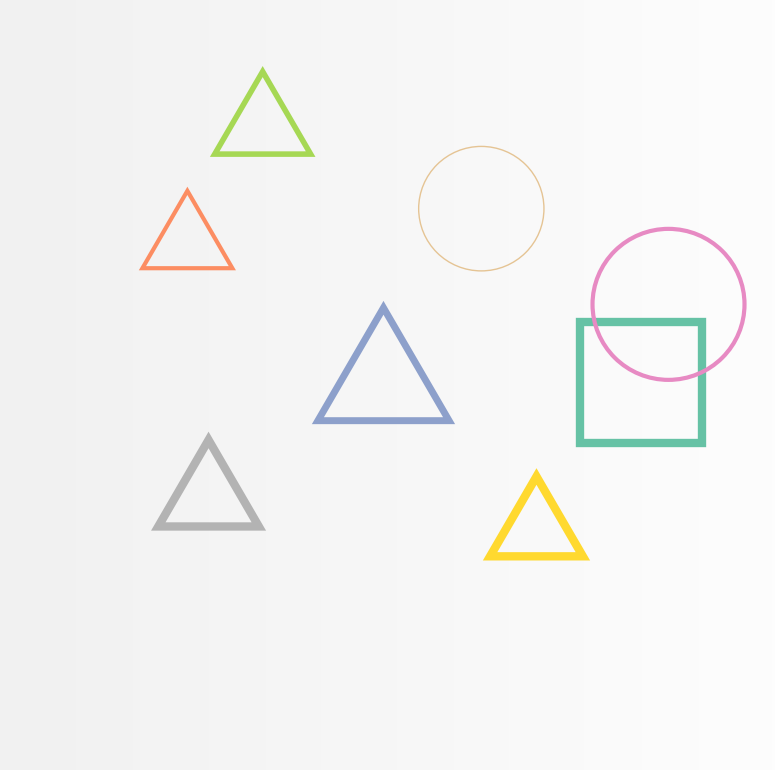[{"shape": "square", "thickness": 3, "radius": 0.39, "center": [0.827, 0.503]}, {"shape": "triangle", "thickness": 1.5, "radius": 0.33, "center": [0.242, 0.685]}, {"shape": "triangle", "thickness": 2.5, "radius": 0.49, "center": [0.495, 0.503]}, {"shape": "circle", "thickness": 1.5, "radius": 0.49, "center": [0.863, 0.605]}, {"shape": "triangle", "thickness": 2, "radius": 0.36, "center": [0.339, 0.836]}, {"shape": "triangle", "thickness": 3, "radius": 0.35, "center": [0.692, 0.312]}, {"shape": "circle", "thickness": 0.5, "radius": 0.4, "center": [0.621, 0.729]}, {"shape": "triangle", "thickness": 3, "radius": 0.37, "center": [0.269, 0.354]}]